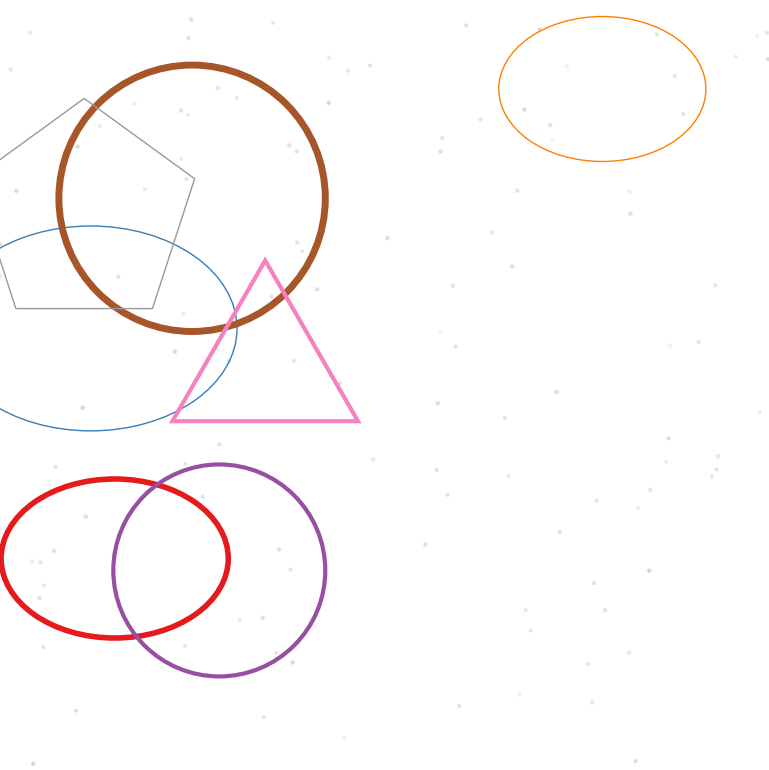[{"shape": "oval", "thickness": 2, "radius": 0.74, "center": [0.149, 0.275]}, {"shape": "oval", "thickness": 0.5, "radius": 0.95, "center": [0.118, 0.573]}, {"shape": "circle", "thickness": 1.5, "radius": 0.69, "center": [0.285, 0.259]}, {"shape": "oval", "thickness": 0.5, "radius": 0.67, "center": [0.782, 0.884]}, {"shape": "circle", "thickness": 2.5, "radius": 0.87, "center": [0.249, 0.742]}, {"shape": "triangle", "thickness": 1.5, "radius": 0.7, "center": [0.344, 0.523]}, {"shape": "pentagon", "thickness": 0.5, "radius": 0.75, "center": [0.109, 0.721]}]